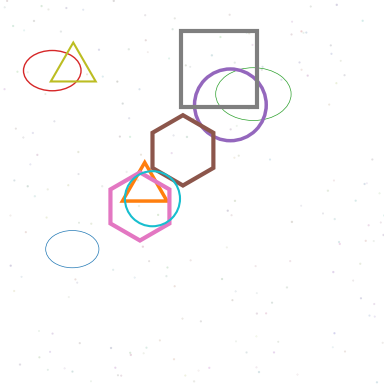[{"shape": "oval", "thickness": 0.5, "radius": 0.35, "center": [0.188, 0.353]}, {"shape": "triangle", "thickness": 2.5, "radius": 0.33, "center": [0.376, 0.511]}, {"shape": "oval", "thickness": 0.5, "radius": 0.49, "center": [0.658, 0.756]}, {"shape": "oval", "thickness": 1, "radius": 0.37, "center": [0.136, 0.817]}, {"shape": "circle", "thickness": 2.5, "radius": 0.47, "center": [0.598, 0.728]}, {"shape": "hexagon", "thickness": 3, "radius": 0.46, "center": [0.475, 0.609]}, {"shape": "hexagon", "thickness": 3, "radius": 0.44, "center": [0.363, 0.464]}, {"shape": "square", "thickness": 3, "radius": 0.5, "center": [0.568, 0.821]}, {"shape": "triangle", "thickness": 1.5, "radius": 0.34, "center": [0.19, 0.822]}, {"shape": "circle", "thickness": 1.5, "radius": 0.36, "center": [0.396, 0.484]}]